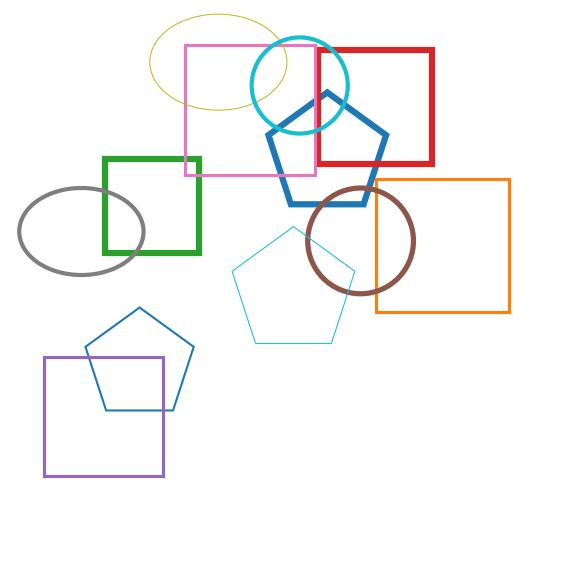[{"shape": "pentagon", "thickness": 3, "radius": 0.54, "center": [0.567, 0.732]}, {"shape": "pentagon", "thickness": 1, "radius": 0.49, "center": [0.242, 0.368]}, {"shape": "square", "thickness": 1.5, "radius": 0.58, "center": [0.766, 0.574]}, {"shape": "square", "thickness": 3, "radius": 0.41, "center": [0.263, 0.643]}, {"shape": "square", "thickness": 3, "radius": 0.49, "center": [0.649, 0.814]}, {"shape": "square", "thickness": 1.5, "radius": 0.52, "center": [0.179, 0.278]}, {"shape": "circle", "thickness": 2.5, "radius": 0.46, "center": [0.624, 0.582]}, {"shape": "square", "thickness": 1.5, "radius": 0.56, "center": [0.433, 0.809]}, {"shape": "oval", "thickness": 2, "radius": 0.54, "center": [0.141, 0.598]}, {"shape": "oval", "thickness": 0.5, "radius": 0.59, "center": [0.378, 0.891]}, {"shape": "circle", "thickness": 2, "radius": 0.42, "center": [0.519, 0.851]}, {"shape": "pentagon", "thickness": 0.5, "radius": 0.56, "center": [0.508, 0.495]}]